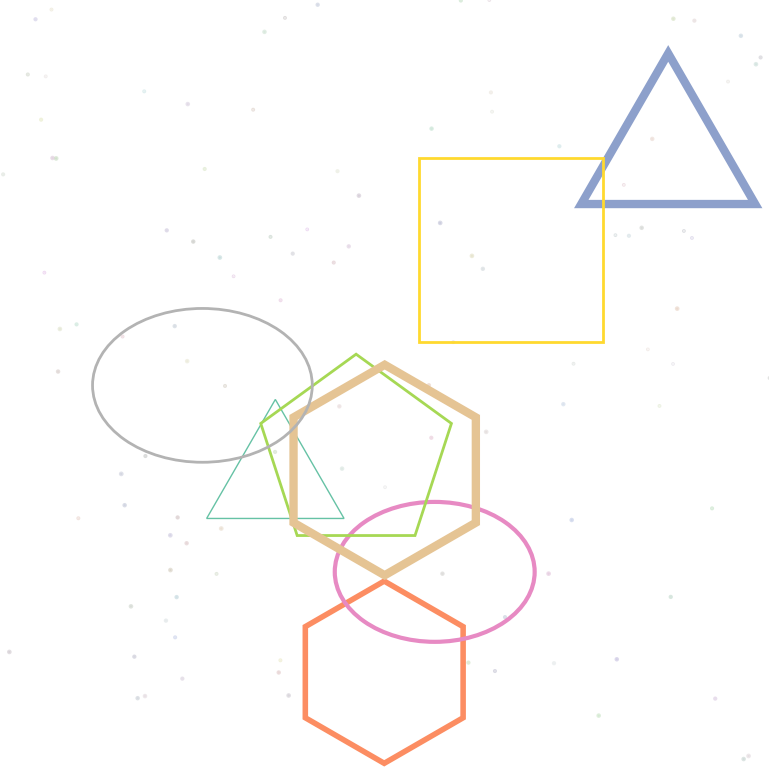[{"shape": "triangle", "thickness": 0.5, "radius": 0.52, "center": [0.358, 0.378]}, {"shape": "hexagon", "thickness": 2, "radius": 0.59, "center": [0.499, 0.127]}, {"shape": "triangle", "thickness": 3, "radius": 0.65, "center": [0.868, 0.8]}, {"shape": "oval", "thickness": 1.5, "radius": 0.65, "center": [0.565, 0.257]}, {"shape": "pentagon", "thickness": 1, "radius": 0.65, "center": [0.462, 0.41]}, {"shape": "square", "thickness": 1, "radius": 0.6, "center": [0.663, 0.675]}, {"shape": "hexagon", "thickness": 3, "radius": 0.68, "center": [0.5, 0.39]}, {"shape": "oval", "thickness": 1, "radius": 0.71, "center": [0.263, 0.5]}]